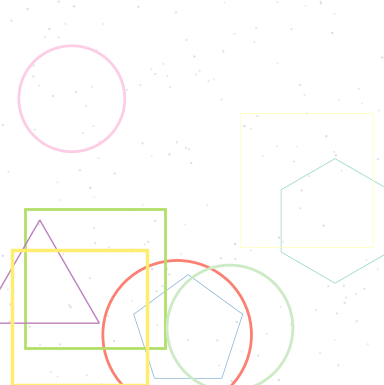[{"shape": "hexagon", "thickness": 0.5, "radius": 0.81, "center": [0.87, 0.426]}, {"shape": "square", "thickness": 0.5, "radius": 0.87, "center": [0.796, 0.532]}, {"shape": "circle", "thickness": 2, "radius": 0.97, "center": [0.46, 0.13]}, {"shape": "pentagon", "thickness": 0.5, "radius": 0.74, "center": [0.489, 0.138]}, {"shape": "square", "thickness": 2, "radius": 0.9, "center": [0.247, 0.277]}, {"shape": "circle", "thickness": 2, "radius": 0.69, "center": [0.187, 0.744]}, {"shape": "triangle", "thickness": 1, "radius": 0.89, "center": [0.103, 0.25]}, {"shape": "circle", "thickness": 2, "radius": 0.82, "center": [0.597, 0.148]}, {"shape": "square", "thickness": 2.5, "radius": 0.88, "center": [0.207, 0.176]}]